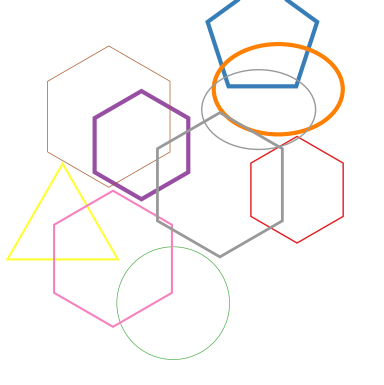[{"shape": "hexagon", "thickness": 1, "radius": 0.69, "center": [0.772, 0.507]}, {"shape": "pentagon", "thickness": 3, "radius": 0.75, "center": [0.681, 0.897]}, {"shape": "circle", "thickness": 0.5, "radius": 0.73, "center": [0.45, 0.213]}, {"shape": "hexagon", "thickness": 3, "radius": 0.7, "center": [0.367, 0.623]}, {"shape": "oval", "thickness": 3, "radius": 0.84, "center": [0.723, 0.768]}, {"shape": "triangle", "thickness": 1.5, "radius": 0.83, "center": [0.163, 0.409]}, {"shape": "hexagon", "thickness": 0.5, "radius": 0.92, "center": [0.283, 0.697]}, {"shape": "hexagon", "thickness": 1.5, "radius": 0.88, "center": [0.294, 0.328]}, {"shape": "oval", "thickness": 1, "radius": 0.74, "center": [0.672, 0.715]}, {"shape": "hexagon", "thickness": 2, "radius": 0.94, "center": [0.571, 0.52]}]